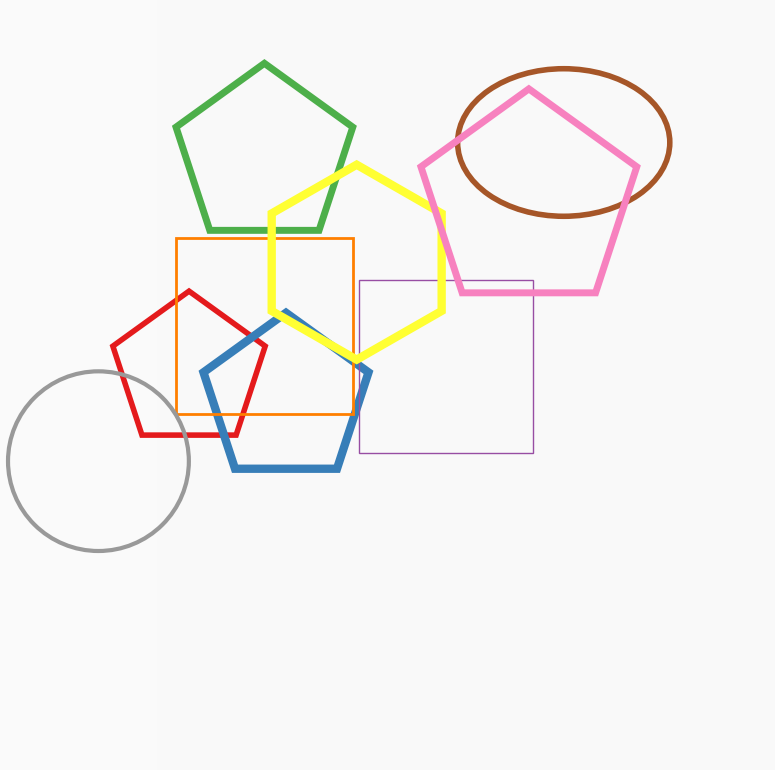[{"shape": "pentagon", "thickness": 2, "radius": 0.52, "center": [0.244, 0.519]}, {"shape": "pentagon", "thickness": 3, "radius": 0.56, "center": [0.369, 0.482]}, {"shape": "pentagon", "thickness": 2.5, "radius": 0.6, "center": [0.341, 0.798]}, {"shape": "square", "thickness": 0.5, "radius": 0.56, "center": [0.575, 0.524]}, {"shape": "square", "thickness": 1, "radius": 0.57, "center": [0.341, 0.577]}, {"shape": "hexagon", "thickness": 3, "radius": 0.63, "center": [0.46, 0.659]}, {"shape": "oval", "thickness": 2, "radius": 0.68, "center": [0.727, 0.815]}, {"shape": "pentagon", "thickness": 2.5, "radius": 0.73, "center": [0.682, 0.738]}, {"shape": "circle", "thickness": 1.5, "radius": 0.58, "center": [0.127, 0.401]}]